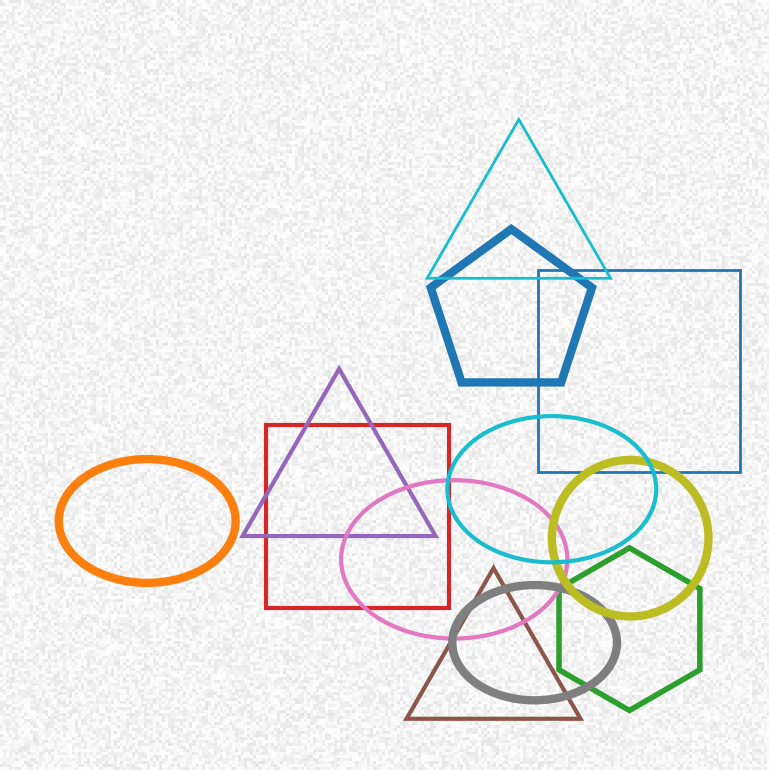[{"shape": "square", "thickness": 1, "radius": 0.65, "center": [0.83, 0.518]}, {"shape": "pentagon", "thickness": 3, "radius": 0.55, "center": [0.664, 0.592]}, {"shape": "oval", "thickness": 3, "radius": 0.57, "center": [0.191, 0.323]}, {"shape": "hexagon", "thickness": 2, "radius": 0.53, "center": [0.817, 0.183]}, {"shape": "square", "thickness": 1.5, "radius": 0.6, "center": [0.464, 0.33]}, {"shape": "triangle", "thickness": 1.5, "radius": 0.72, "center": [0.44, 0.376]}, {"shape": "triangle", "thickness": 1.5, "radius": 0.65, "center": [0.641, 0.132]}, {"shape": "oval", "thickness": 1.5, "radius": 0.73, "center": [0.59, 0.274]}, {"shape": "oval", "thickness": 3, "radius": 0.53, "center": [0.694, 0.165]}, {"shape": "circle", "thickness": 3, "radius": 0.51, "center": [0.818, 0.301]}, {"shape": "triangle", "thickness": 1, "radius": 0.69, "center": [0.674, 0.707]}, {"shape": "oval", "thickness": 1.5, "radius": 0.68, "center": [0.717, 0.365]}]